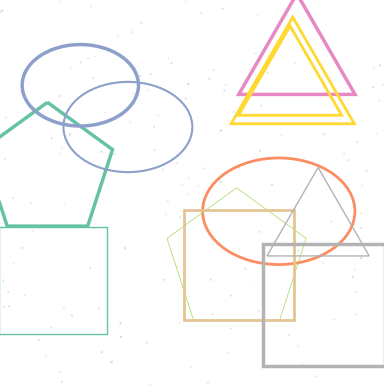[{"shape": "square", "thickness": 1, "radius": 0.7, "center": [0.138, 0.272]}, {"shape": "pentagon", "thickness": 2.5, "radius": 0.89, "center": [0.123, 0.557]}, {"shape": "oval", "thickness": 2, "radius": 0.99, "center": [0.724, 0.451]}, {"shape": "oval", "thickness": 1.5, "radius": 0.84, "center": [0.332, 0.67]}, {"shape": "oval", "thickness": 2.5, "radius": 0.76, "center": [0.209, 0.779]}, {"shape": "triangle", "thickness": 2.5, "radius": 0.87, "center": [0.771, 0.842]}, {"shape": "pentagon", "thickness": 0.5, "radius": 0.95, "center": [0.615, 0.322]}, {"shape": "triangle", "thickness": 2, "radius": 0.77, "center": [0.754, 0.778]}, {"shape": "triangle", "thickness": 2, "radius": 0.92, "center": [0.76, 0.771]}, {"shape": "square", "thickness": 2, "radius": 0.71, "center": [0.622, 0.312]}, {"shape": "triangle", "thickness": 1, "radius": 0.77, "center": [0.826, 0.412]}, {"shape": "square", "thickness": 2.5, "radius": 0.79, "center": [0.842, 0.208]}]